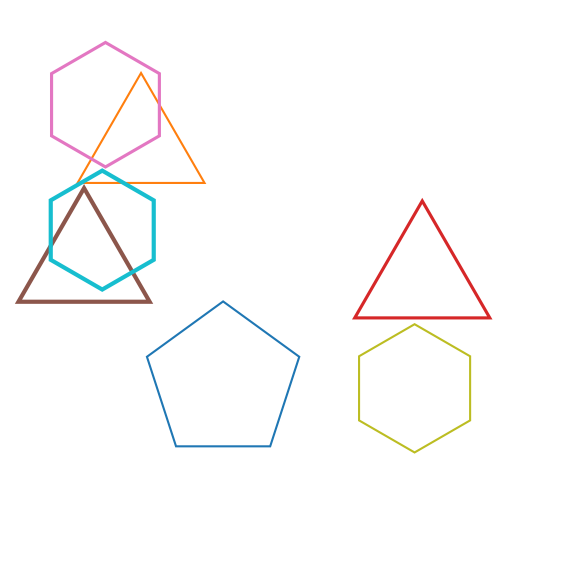[{"shape": "pentagon", "thickness": 1, "radius": 0.69, "center": [0.386, 0.338]}, {"shape": "triangle", "thickness": 1, "radius": 0.63, "center": [0.244, 0.746]}, {"shape": "triangle", "thickness": 1.5, "radius": 0.68, "center": [0.731, 0.516]}, {"shape": "triangle", "thickness": 2, "radius": 0.66, "center": [0.146, 0.542]}, {"shape": "hexagon", "thickness": 1.5, "radius": 0.54, "center": [0.183, 0.818]}, {"shape": "hexagon", "thickness": 1, "radius": 0.56, "center": [0.718, 0.327]}, {"shape": "hexagon", "thickness": 2, "radius": 0.51, "center": [0.177, 0.601]}]